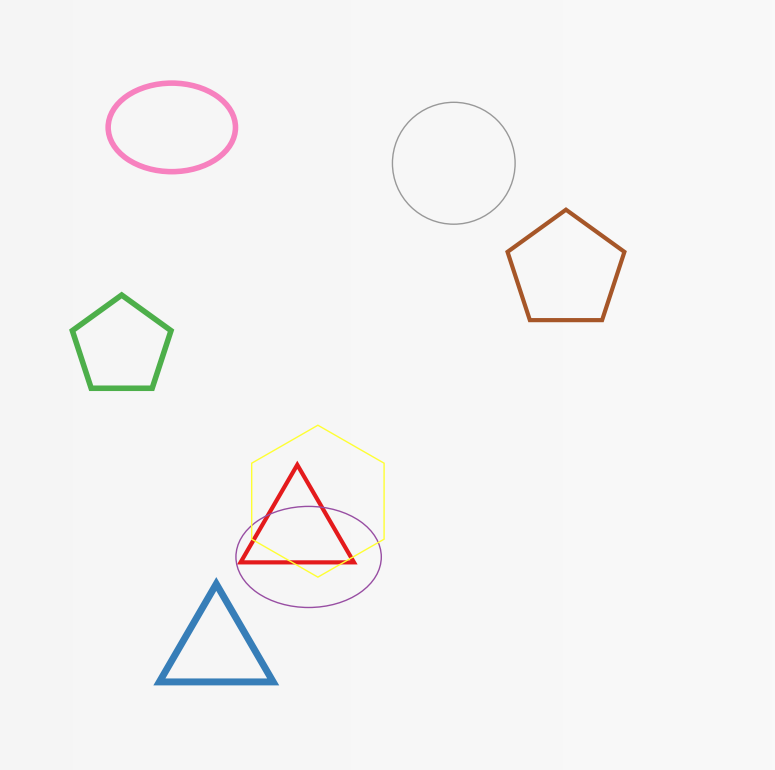[{"shape": "triangle", "thickness": 1.5, "radius": 0.42, "center": [0.384, 0.312]}, {"shape": "triangle", "thickness": 2.5, "radius": 0.42, "center": [0.279, 0.157]}, {"shape": "pentagon", "thickness": 2, "radius": 0.33, "center": [0.157, 0.55]}, {"shape": "oval", "thickness": 0.5, "radius": 0.47, "center": [0.398, 0.277]}, {"shape": "hexagon", "thickness": 0.5, "radius": 0.49, "center": [0.41, 0.349]}, {"shape": "pentagon", "thickness": 1.5, "radius": 0.4, "center": [0.73, 0.648]}, {"shape": "oval", "thickness": 2, "radius": 0.41, "center": [0.222, 0.835]}, {"shape": "circle", "thickness": 0.5, "radius": 0.4, "center": [0.586, 0.788]}]